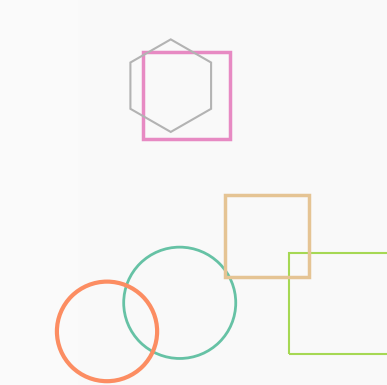[{"shape": "circle", "thickness": 2, "radius": 0.72, "center": [0.464, 0.213]}, {"shape": "circle", "thickness": 3, "radius": 0.65, "center": [0.276, 0.139]}, {"shape": "square", "thickness": 2.5, "radius": 0.56, "center": [0.482, 0.752]}, {"shape": "square", "thickness": 1.5, "radius": 0.66, "center": [0.877, 0.211]}, {"shape": "square", "thickness": 2.5, "radius": 0.54, "center": [0.689, 0.387]}, {"shape": "hexagon", "thickness": 1.5, "radius": 0.6, "center": [0.441, 0.777]}]